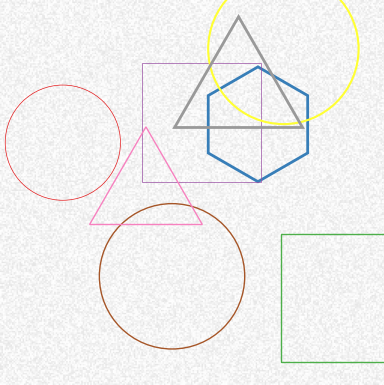[{"shape": "circle", "thickness": 0.5, "radius": 0.75, "center": [0.163, 0.629]}, {"shape": "hexagon", "thickness": 2, "radius": 0.75, "center": [0.67, 0.677]}, {"shape": "square", "thickness": 1, "radius": 0.83, "center": [0.896, 0.227]}, {"shape": "square", "thickness": 0.5, "radius": 0.77, "center": [0.523, 0.682]}, {"shape": "circle", "thickness": 1.5, "radius": 0.98, "center": [0.736, 0.873]}, {"shape": "circle", "thickness": 1, "radius": 0.94, "center": [0.447, 0.282]}, {"shape": "triangle", "thickness": 1, "radius": 0.85, "center": [0.379, 0.501]}, {"shape": "triangle", "thickness": 2, "radius": 0.96, "center": [0.62, 0.765]}]